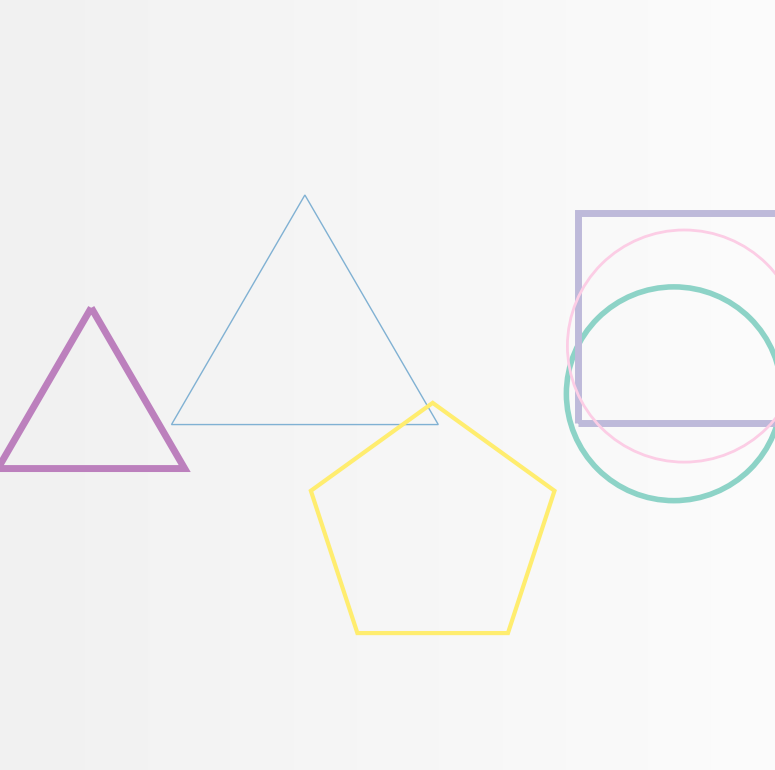[{"shape": "circle", "thickness": 2, "radius": 0.69, "center": [0.87, 0.489]}, {"shape": "square", "thickness": 2.5, "radius": 0.68, "center": [0.883, 0.587]}, {"shape": "triangle", "thickness": 0.5, "radius": 0.99, "center": [0.393, 0.548]}, {"shape": "circle", "thickness": 1, "radius": 0.75, "center": [0.883, 0.551]}, {"shape": "triangle", "thickness": 2.5, "radius": 0.7, "center": [0.118, 0.461]}, {"shape": "pentagon", "thickness": 1.5, "radius": 0.83, "center": [0.558, 0.312]}]